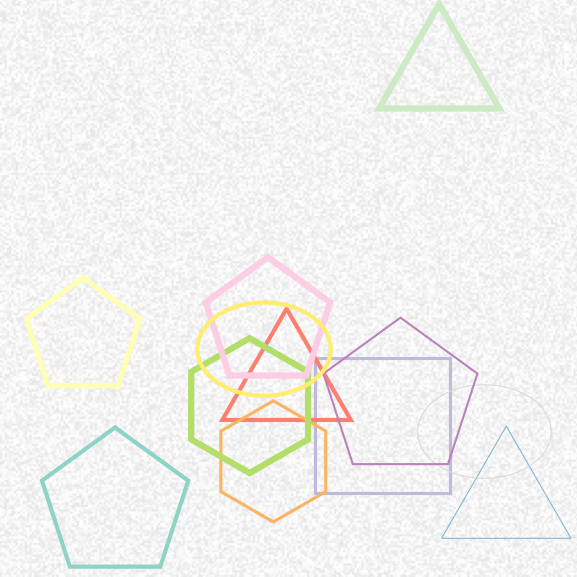[{"shape": "pentagon", "thickness": 2, "radius": 0.67, "center": [0.199, 0.126]}, {"shape": "pentagon", "thickness": 2.5, "radius": 0.52, "center": [0.144, 0.415]}, {"shape": "square", "thickness": 1.5, "radius": 0.59, "center": [0.663, 0.262]}, {"shape": "triangle", "thickness": 2, "radius": 0.64, "center": [0.496, 0.336]}, {"shape": "triangle", "thickness": 0.5, "radius": 0.65, "center": [0.877, 0.132]}, {"shape": "hexagon", "thickness": 1.5, "radius": 0.52, "center": [0.473, 0.2]}, {"shape": "hexagon", "thickness": 3, "radius": 0.58, "center": [0.432, 0.297]}, {"shape": "pentagon", "thickness": 3, "radius": 0.57, "center": [0.464, 0.44]}, {"shape": "oval", "thickness": 0.5, "radius": 0.58, "center": [0.839, 0.252]}, {"shape": "pentagon", "thickness": 1, "radius": 0.7, "center": [0.693, 0.309]}, {"shape": "triangle", "thickness": 3, "radius": 0.6, "center": [0.761, 0.872]}, {"shape": "oval", "thickness": 2, "radius": 0.58, "center": [0.457, 0.395]}]